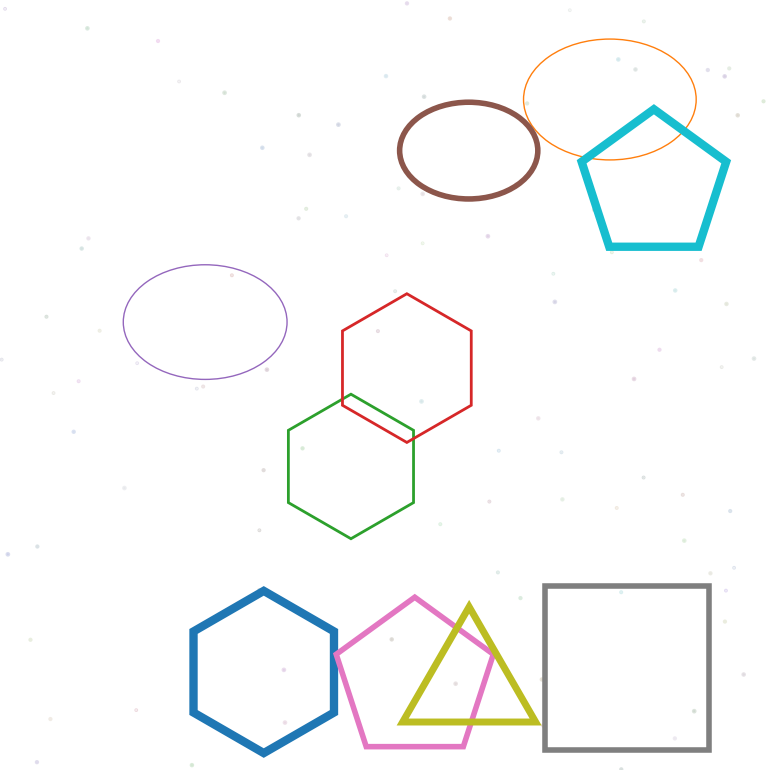[{"shape": "hexagon", "thickness": 3, "radius": 0.53, "center": [0.343, 0.127]}, {"shape": "oval", "thickness": 0.5, "radius": 0.56, "center": [0.792, 0.871]}, {"shape": "hexagon", "thickness": 1, "radius": 0.47, "center": [0.456, 0.394]}, {"shape": "hexagon", "thickness": 1, "radius": 0.48, "center": [0.528, 0.522]}, {"shape": "oval", "thickness": 0.5, "radius": 0.53, "center": [0.266, 0.582]}, {"shape": "oval", "thickness": 2, "radius": 0.45, "center": [0.609, 0.804]}, {"shape": "pentagon", "thickness": 2, "radius": 0.54, "center": [0.539, 0.117]}, {"shape": "square", "thickness": 2, "radius": 0.53, "center": [0.814, 0.133]}, {"shape": "triangle", "thickness": 2.5, "radius": 0.5, "center": [0.609, 0.112]}, {"shape": "pentagon", "thickness": 3, "radius": 0.49, "center": [0.849, 0.759]}]